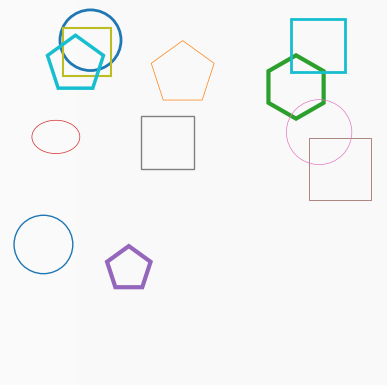[{"shape": "circle", "thickness": 2, "radius": 0.39, "center": [0.234, 0.896]}, {"shape": "circle", "thickness": 1, "radius": 0.38, "center": [0.112, 0.365]}, {"shape": "pentagon", "thickness": 0.5, "radius": 0.43, "center": [0.471, 0.809]}, {"shape": "hexagon", "thickness": 3, "radius": 0.41, "center": [0.764, 0.774]}, {"shape": "oval", "thickness": 0.5, "radius": 0.31, "center": [0.144, 0.644]}, {"shape": "pentagon", "thickness": 3, "radius": 0.3, "center": [0.332, 0.302]}, {"shape": "square", "thickness": 0.5, "radius": 0.4, "center": [0.878, 0.561]}, {"shape": "circle", "thickness": 0.5, "radius": 0.42, "center": [0.823, 0.657]}, {"shape": "square", "thickness": 1, "radius": 0.34, "center": [0.432, 0.63]}, {"shape": "square", "thickness": 1.5, "radius": 0.31, "center": [0.223, 0.864]}, {"shape": "square", "thickness": 2, "radius": 0.34, "center": [0.821, 0.882]}, {"shape": "pentagon", "thickness": 2.5, "radius": 0.38, "center": [0.195, 0.832]}]